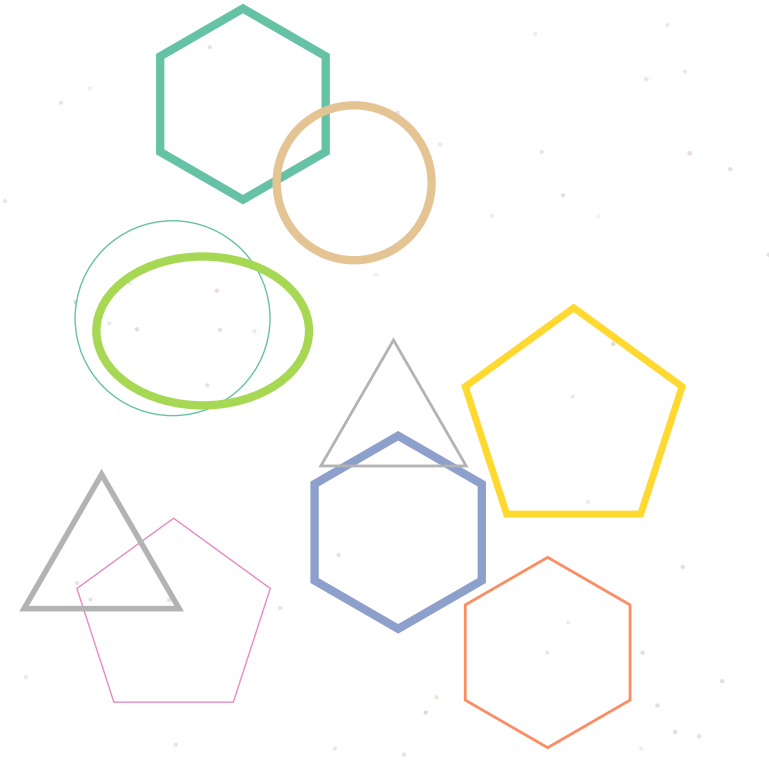[{"shape": "hexagon", "thickness": 3, "radius": 0.62, "center": [0.316, 0.865]}, {"shape": "circle", "thickness": 0.5, "radius": 0.63, "center": [0.224, 0.587]}, {"shape": "hexagon", "thickness": 1, "radius": 0.62, "center": [0.711, 0.153]}, {"shape": "hexagon", "thickness": 3, "radius": 0.63, "center": [0.517, 0.309]}, {"shape": "pentagon", "thickness": 0.5, "radius": 0.66, "center": [0.225, 0.195]}, {"shape": "oval", "thickness": 3, "radius": 0.69, "center": [0.263, 0.57]}, {"shape": "pentagon", "thickness": 2.5, "radius": 0.74, "center": [0.745, 0.452]}, {"shape": "circle", "thickness": 3, "radius": 0.5, "center": [0.46, 0.763]}, {"shape": "triangle", "thickness": 1, "radius": 0.55, "center": [0.511, 0.449]}, {"shape": "triangle", "thickness": 2, "radius": 0.58, "center": [0.132, 0.268]}]